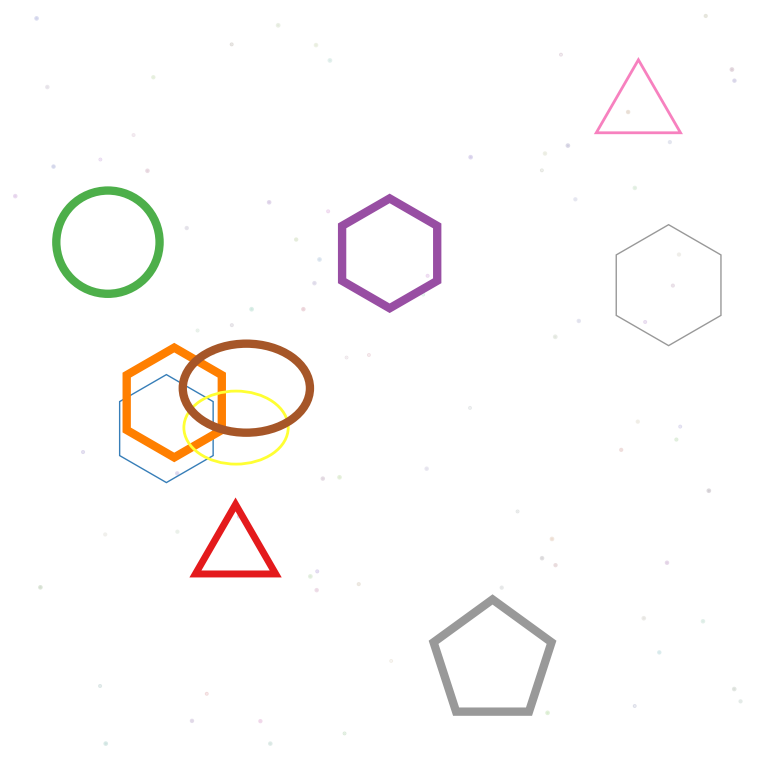[{"shape": "triangle", "thickness": 2.5, "radius": 0.3, "center": [0.306, 0.285]}, {"shape": "hexagon", "thickness": 0.5, "radius": 0.35, "center": [0.216, 0.443]}, {"shape": "circle", "thickness": 3, "radius": 0.34, "center": [0.14, 0.685]}, {"shape": "hexagon", "thickness": 3, "radius": 0.36, "center": [0.506, 0.671]}, {"shape": "hexagon", "thickness": 3, "radius": 0.36, "center": [0.226, 0.477]}, {"shape": "oval", "thickness": 1, "radius": 0.34, "center": [0.307, 0.445]}, {"shape": "oval", "thickness": 3, "radius": 0.41, "center": [0.32, 0.496]}, {"shape": "triangle", "thickness": 1, "radius": 0.32, "center": [0.829, 0.859]}, {"shape": "hexagon", "thickness": 0.5, "radius": 0.39, "center": [0.868, 0.63]}, {"shape": "pentagon", "thickness": 3, "radius": 0.4, "center": [0.64, 0.141]}]